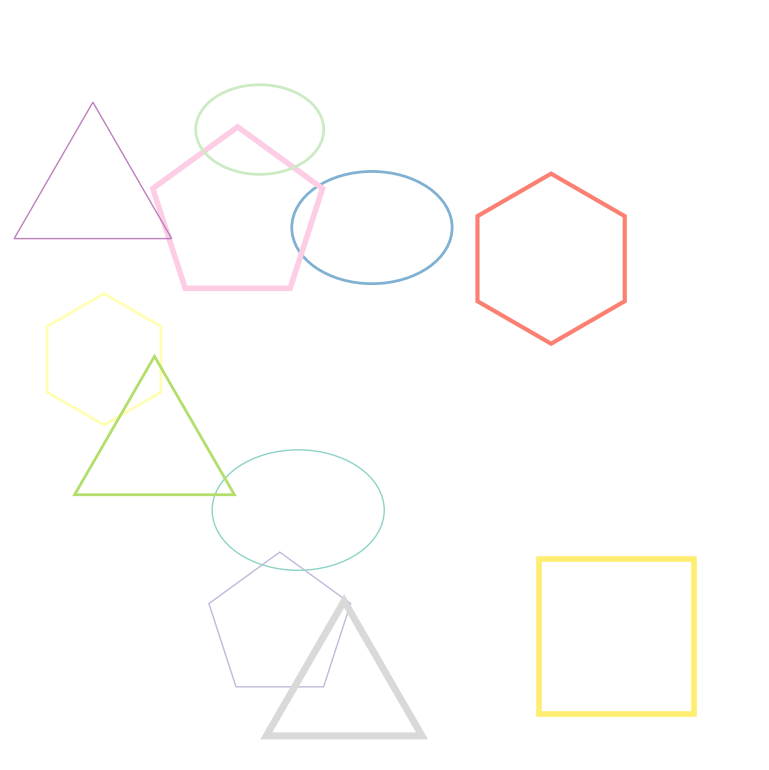[{"shape": "oval", "thickness": 0.5, "radius": 0.56, "center": [0.387, 0.338]}, {"shape": "hexagon", "thickness": 1, "radius": 0.43, "center": [0.135, 0.533]}, {"shape": "pentagon", "thickness": 0.5, "radius": 0.48, "center": [0.363, 0.186]}, {"shape": "hexagon", "thickness": 1.5, "radius": 0.55, "center": [0.716, 0.664]}, {"shape": "oval", "thickness": 1, "radius": 0.52, "center": [0.483, 0.704]}, {"shape": "triangle", "thickness": 1, "radius": 0.6, "center": [0.201, 0.417]}, {"shape": "pentagon", "thickness": 2, "radius": 0.58, "center": [0.309, 0.719]}, {"shape": "triangle", "thickness": 2.5, "radius": 0.58, "center": [0.447, 0.103]}, {"shape": "triangle", "thickness": 0.5, "radius": 0.59, "center": [0.121, 0.749]}, {"shape": "oval", "thickness": 1, "radius": 0.42, "center": [0.337, 0.832]}, {"shape": "square", "thickness": 2, "radius": 0.5, "center": [0.8, 0.174]}]